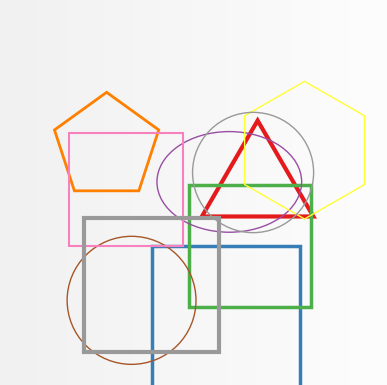[{"shape": "triangle", "thickness": 3, "radius": 0.83, "center": [0.665, 0.521]}, {"shape": "square", "thickness": 2.5, "radius": 0.95, "center": [0.583, 0.17]}, {"shape": "square", "thickness": 2.5, "radius": 0.79, "center": [0.645, 0.361]}, {"shape": "oval", "thickness": 1, "radius": 0.93, "center": [0.592, 0.528]}, {"shape": "pentagon", "thickness": 2, "radius": 0.71, "center": [0.275, 0.619]}, {"shape": "hexagon", "thickness": 1, "radius": 0.89, "center": [0.786, 0.61]}, {"shape": "circle", "thickness": 1, "radius": 0.83, "center": [0.34, 0.22]}, {"shape": "square", "thickness": 1.5, "radius": 0.73, "center": [0.326, 0.507]}, {"shape": "square", "thickness": 3, "radius": 0.87, "center": [0.391, 0.26]}, {"shape": "circle", "thickness": 1, "radius": 0.78, "center": [0.653, 0.552]}]